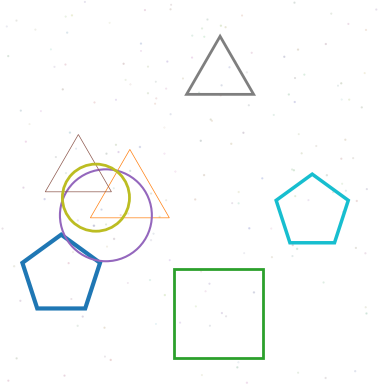[{"shape": "pentagon", "thickness": 3, "radius": 0.53, "center": [0.159, 0.285]}, {"shape": "triangle", "thickness": 0.5, "radius": 0.59, "center": [0.337, 0.493]}, {"shape": "square", "thickness": 2, "radius": 0.58, "center": [0.568, 0.185]}, {"shape": "circle", "thickness": 1.5, "radius": 0.6, "center": [0.275, 0.441]}, {"shape": "triangle", "thickness": 0.5, "radius": 0.5, "center": [0.204, 0.551]}, {"shape": "triangle", "thickness": 2, "radius": 0.5, "center": [0.572, 0.805]}, {"shape": "circle", "thickness": 2, "radius": 0.44, "center": [0.249, 0.487]}, {"shape": "pentagon", "thickness": 2.5, "radius": 0.49, "center": [0.811, 0.449]}]